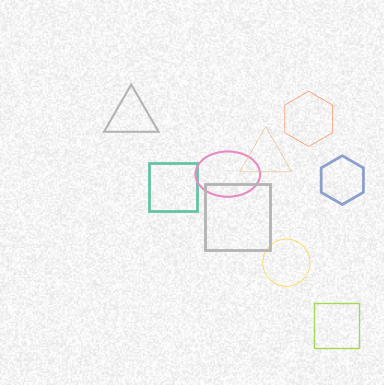[{"shape": "square", "thickness": 2, "radius": 0.31, "center": [0.449, 0.515]}, {"shape": "hexagon", "thickness": 0.5, "radius": 0.36, "center": [0.802, 0.691]}, {"shape": "hexagon", "thickness": 2, "radius": 0.32, "center": [0.889, 0.532]}, {"shape": "oval", "thickness": 1.5, "radius": 0.42, "center": [0.592, 0.548]}, {"shape": "square", "thickness": 1, "radius": 0.29, "center": [0.873, 0.155]}, {"shape": "circle", "thickness": 0.5, "radius": 0.31, "center": [0.744, 0.318]}, {"shape": "triangle", "thickness": 0.5, "radius": 0.39, "center": [0.69, 0.593]}, {"shape": "square", "thickness": 2, "radius": 0.43, "center": [0.617, 0.437]}, {"shape": "triangle", "thickness": 1.5, "radius": 0.41, "center": [0.341, 0.699]}]